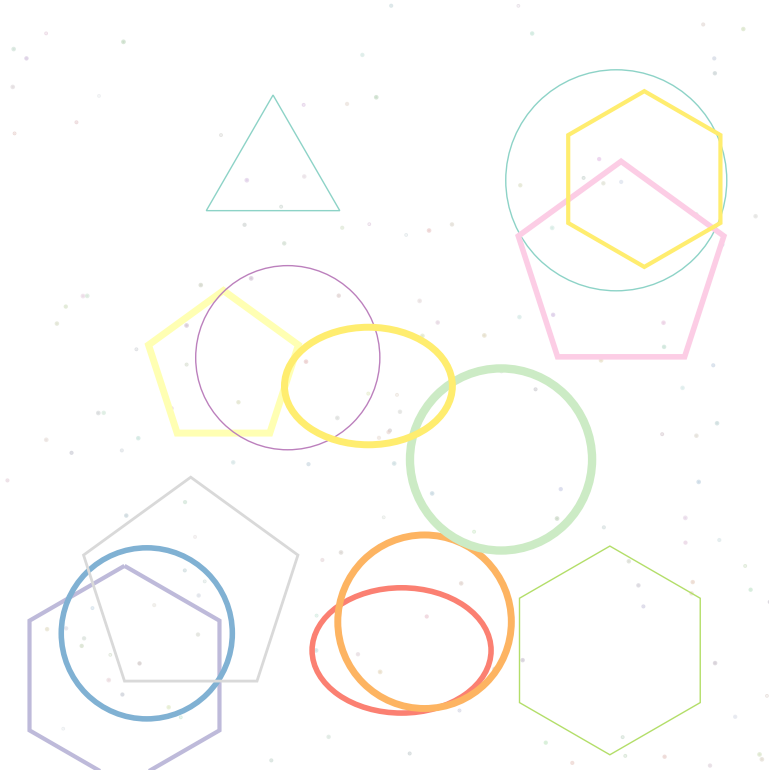[{"shape": "circle", "thickness": 0.5, "radius": 0.72, "center": [0.8, 0.766]}, {"shape": "triangle", "thickness": 0.5, "radius": 0.5, "center": [0.355, 0.776]}, {"shape": "pentagon", "thickness": 2.5, "radius": 0.51, "center": [0.29, 0.52]}, {"shape": "hexagon", "thickness": 1.5, "radius": 0.71, "center": [0.162, 0.123]}, {"shape": "oval", "thickness": 2, "radius": 0.58, "center": [0.522, 0.155]}, {"shape": "circle", "thickness": 2, "radius": 0.56, "center": [0.191, 0.177]}, {"shape": "circle", "thickness": 2.5, "radius": 0.56, "center": [0.551, 0.193]}, {"shape": "hexagon", "thickness": 0.5, "radius": 0.68, "center": [0.792, 0.155]}, {"shape": "pentagon", "thickness": 2, "radius": 0.7, "center": [0.807, 0.65]}, {"shape": "pentagon", "thickness": 1, "radius": 0.73, "center": [0.248, 0.234]}, {"shape": "circle", "thickness": 0.5, "radius": 0.6, "center": [0.374, 0.535]}, {"shape": "circle", "thickness": 3, "radius": 0.59, "center": [0.651, 0.403]}, {"shape": "oval", "thickness": 2.5, "radius": 0.55, "center": [0.478, 0.499]}, {"shape": "hexagon", "thickness": 1.5, "radius": 0.57, "center": [0.837, 0.767]}]